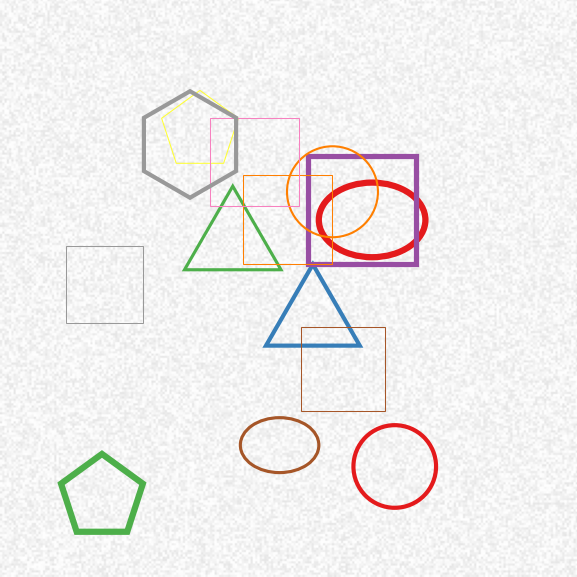[{"shape": "circle", "thickness": 2, "radius": 0.36, "center": [0.684, 0.191]}, {"shape": "oval", "thickness": 3, "radius": 0.46, "center": [0.644, 0.618]}, {"shape": "triangle", "thickness": 2, "radius": 0.47, "center": [0.542, 0.448]}, {"shape": "pentagon", "thickness": 3, "radius": 0.37, "center": [0.177, 0.139]}, {"shape": "triangle", "thickness": 1.5, "radius": 0.48, "center": [0.403, 0.58]}, {"shape": "square", "thickness": 2.5, "radius": 0.47, "center": [0.628, 0.636]}, {"shape": "circle", "thickness": 1, "radius": 0.39, "center": [0.576, 0.667]}, {"shape": "square", "thickness": 0.5, "radius": 0.39, "center": [0.498, 0.619]}, {"shape": "pentagon", "thickness": 0.5, "radius": 0.35, "center": [0.346, 0.773]}, {"shape": "oval", "thickness": 1.5, "radius": 0.34, "center": [0.484, 0.228]}, {"shape": "square", "thickness": 0.5, "radius": 0.37, "center": [0.594, 0.36]}, {"shape": "square", "thickness": 0.5, "radius": 0.38, "center": [0.441, 0.719]}, {"shape": "square", "thickness": 0.5, "radius": 0.33, "center": [0.181, 0.506]}, {"shape": "hexagon", "thickness": 2, "radius": 0.46, "center": [0.329, 0.749]}]